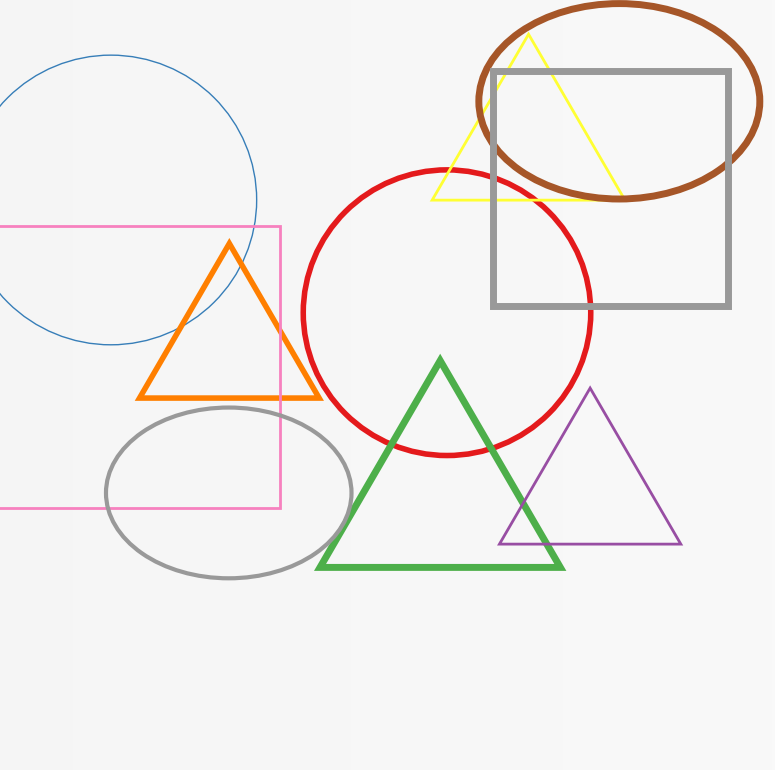[{"shape": "circle", "thickness": 2, "radius": 0.93, "center": [0.577, 0.594]}, {"shape": "circle", "thickness": 0.5, "radius": 0.94, "center": [0.143, 0.74]}, {"shape": "triangle", "thickness": 2.5, "radius": 0.9, "center": [0.568, 0.353]}, {"shape": "triangle", "thickness": 1, "radius": 0.68, "center": [0.761, 0.361]}, {"shape": "triangle", "thickness": 2, "radius": 0.67, "center": [0.296, 0.55]}, {"shape": "triangle", "thickness": 1, "radius": 0.72, "center": [0.682, 0.812]}, {"shape": "oval", "thickness": 2.5, "radius": 0.91, "center": [0.799, 0.868]}, {"shape": "square", "thickness": 1, "radius": 0.92, "center": [0.179, 0.524]}, {"shape": "oval", "thickness": 1.5, "radius": 0.79, "center": [0.295, 0.36]}, {"shape": "square", "thickness": 2.5, "radius": 0.76, "center": [0.788, 0.755]}]